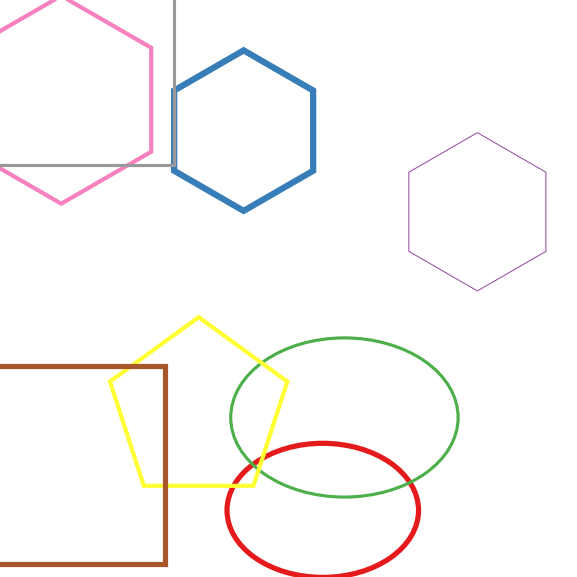[{"shape": "oval", "thickness": 2.5, "radius": 0.83, "center": [0.559, 0.115]}, {"shape": "hexagon", "thickness": 3, "radius": 0.69, "center": [0.422, 0.773]}, {"shape": "oval", "thickness": 1.5, "radius": 0.98, "center": [0.596, 0.276]}, {"shape": "hexagon", "thickness": 0.5, "radius": 0.69, "center": [0.827, 0.632]}, {"shape": "pentagon", "thickness": 2, "radius": 0.81, "center": [0.344, 0.288]}, {"shape": "square", "thickness": 2.5, "radius": 0.86, "center": [0.114, 0.194]}, {"shape": "hexagon", "thickness": 2, "radius": 0.9, "center": [0.106, 0.826]}, {"shape": "square", "thickness": 1.5, "radius": 0.77, "center": [0.148, 0.867]}]